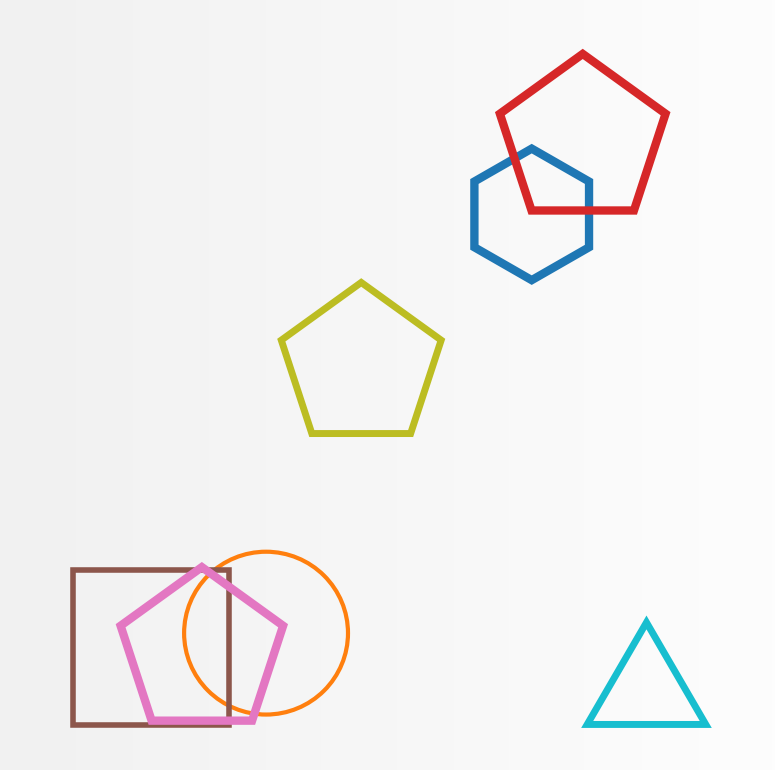[{"shape": "hexagon", "thickness": 3, "radius": 0.43, "center": [0.686, 0.722]}, {"shape": "circle", "thickness": 1.5, "radius": 0.53, "center": [0.343, 0.178]}, {"shape": "pentagon", "thickness": 3, "radius": 0.56, "center": [0.752, 0.818]}, {"shape": "square", "thickness": 2, "radius": 0.5, "center": [0.195, 0.159]}, {"shape": "pentagon", "thickness": 3, "radius": 0.55, "center": [0.26, 0.153]}, {"shape": "pentagon", "thickness": 2.5, "radius": 0.54, "center": [0.466, 0.525]}, {"shape": "triangle", "thickness": 2.5, "radius": 0.44, "center": [0.834, 0.103]}]